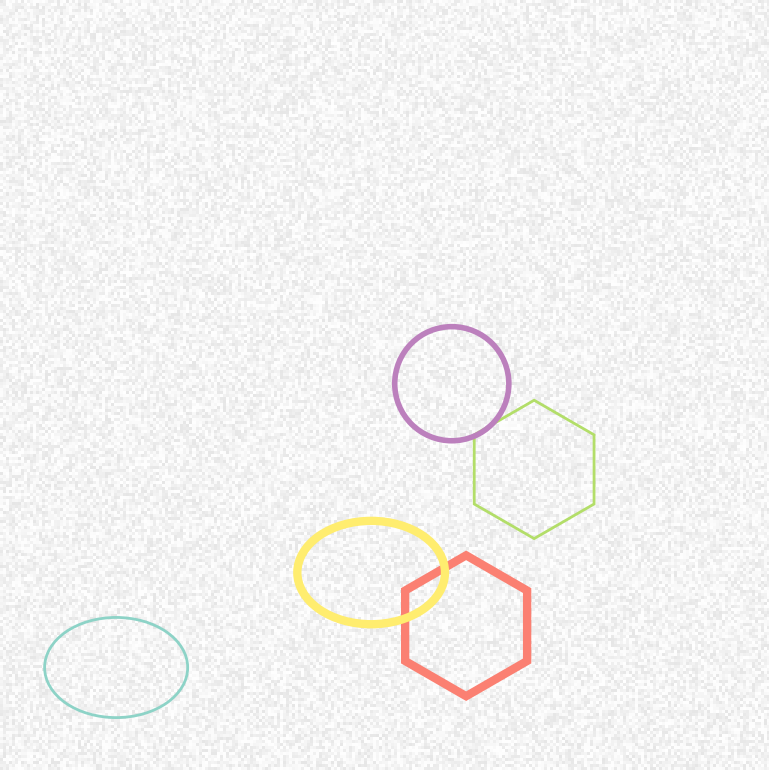[{"shape": "oval", "thickness": 1, "radius": 0.46, "center": [0.151, 0.133]}, {"shape": "hexagon", "thickness": 3, "radius": 0.46, "center": [0.605, 0.187]}, {"shape": "hexagon", "thickness": 1, "radius": 0.45, "center": [0.694, 0.39]}, {"shape": "circle", "thickness": 2, "radius": 0.37, "center": [0.587, 0.502]}, {"shape": "oval", "thickness": 3, "radius": 0.48, "center": [0.482, 0.256]}]